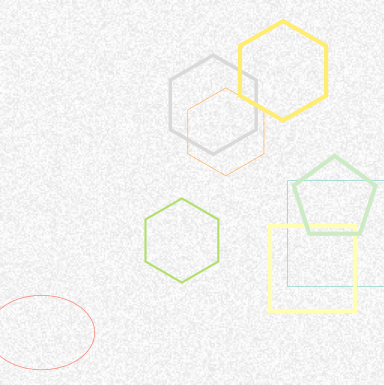[{"shape": "square", "thickness": 0.5, "radius": 0.69, "center": [0.884, 0.396]}, {"shape": "square", "thickness": 3, "radius": 0.55, "center": [0.813, 0.302]}, {"shape": "oval", "thickness": 0.5, "radius": 0.69, "center": [0.108, 0.136]}, {"shape": "hexagon", "thickness": 0.5, "radius": 0.57, "center": [0.587, 0.658]}, {"shape": "hexagon", "thickness": 1.5, "radius": 0.55, "center": [0.472, 0.375]}, {"shape": "hexagon", "thickness": 2.5, "radius": 0.64, "center": [0.554, 0.728]}, {"shape": "pentagon", "thickness": 3, "radius": 0.56, "center": [0.869, 0.483]}, {"shape": "hexagon", "thickness": 3, "radius": 0.65, "center": [0.735, 0.816]}]